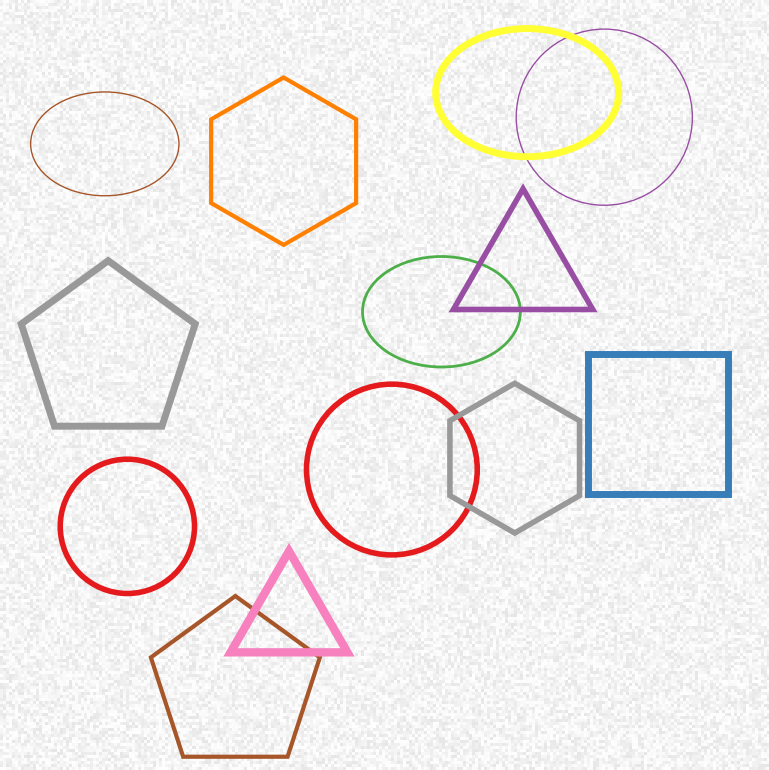[{"shape": "circle", "thickness": 2, "radius": 0.44, "center": [0.165, 0.316]}, {"shape": "circle", "thickness": 2, "radius": 0.55, "center": [0.509, 0.39]}, {"shape": "square", "thickness": 2.5, "radius": 0.46, "center": [0.855, 0.449]}, {"shape": "oval", "thickness": 1, "radius": 0.51, "center": [0.573, 0.595]}, {"shape": "triangle", "thickness": 2, "radius": 0.52, "center": [0.679, 0.65]}, {"shape": "circle", "thickness": 0.5, "radius": 0.57, "center": [0.785, 0.848]}, {"shape": "hexagon", "thickness": 1.5, "radius": 0.54, "center": [0.368, 0.791]}, {"shape": "oval", "thickness": 2.5, "radius": 0.59, "center": [0.685, 0.88]}, {"shape": "oval", "thickness": 0.5, "radius": 0.48, "center": [0.136, 0.813]}, {"shape": "pentagon", "thickness": 1.5, "radius": 0.58, "center": [0.306, 0.111]}, {"shape": "triangle", "thickness": 3, "radius": 0.44, "center": [0.375, 0.197]}, {"shape": "pentagon", "thickness": 2.5, "radius": 0.59, "center": [0.141, 0.543]}, {"shape": "hexagon", "thickness": 2, "radius": 0.49, "center": [0.668, 0.405]}]